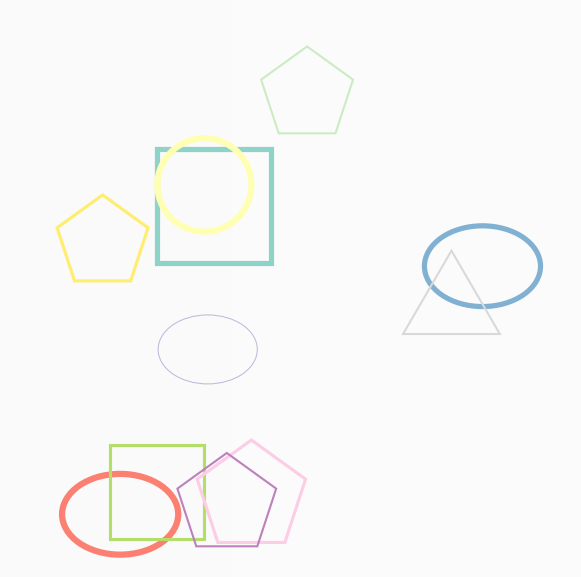[{"shape": "square", "thickness": 2.5, "radius": 0.49, "center": [0.368, 0.643]}, {"shape": "circle", "thickness": 3, "radius": 0.4, "center": [0.352, 0.679]}, {"shape": "oval", "thickness": 0.5, "radius": 0.43, "center": [0.357, 0.394]}, {"shape": "oval", "thickness": 3, "radius": 0.5, "center": [0.207, 0.109]}, {"shape": "oval", "thickness": 2.5, "radius": 0.5, "center": [0.83, 0.538]}, {"shape": "square", "thickness": 1.5, "radius": 0.4, "center": [0.27, 0.147]}, {"shape": "pentagon", "thickness": 1.5, "radius": 0.49, "center": [0.432, 0.139]}, {"shape": "triangle", "thickness": 1, "radius": 0.48, "center": [0.777, 0.469]}, {"shape": "pentagon", "thickness": 1, "radius": 0.45, "center": [0.39, 0.125]}, {"shape": "pentagon", "thickness": 1, "radius": 0.42, "center": [0.528, 0.836]}, {"shape": "pentagon", "thickness": 1.5, "radius": 0.41, "center": [0.177, 0.579]}]